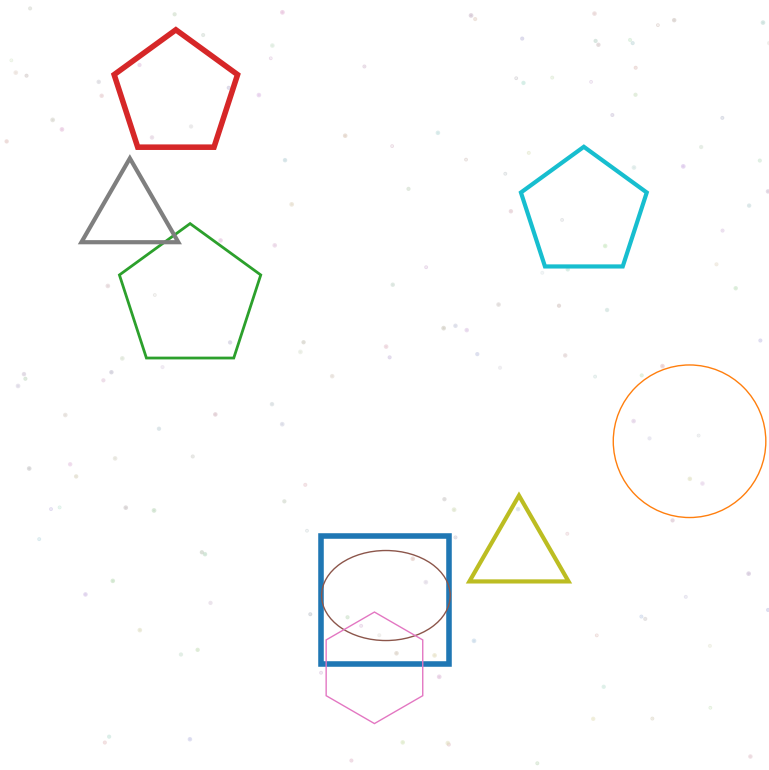[{"shape": "square", "thickness": 2, "radius": 0.42, "center": [0.5, 0.221]}, {"shape": "circle", "thickness": 0.5, "radius": 0.5, "center": [0.896, 0.427]}, {"shape": "pentagon", "thickness": 1, "radius": 0.48, "center": [0.247, 0.613]}, {"shape": "pentagon", "thickness": 2, "radius": 0.42, "center": [0.228, 0.877]}, {"shape": "oval", "thickness": 0.5, "radius": 0.42, "center": [0.501, 0.227]}, {"shape": "hexagon", "thickness": 0.5, "radius": 0.36, "center": [0.486, 0.133]}, {"shape": "triangle", "thickness": 1.5, "radius": 0.36, "center": [0.169, 0.722]}, {"shape": "triangle", "thickness": 1.5, "radius": 0.37, "center": [0.674, 0.282]}, {"shape": "pentagon", "thickness": 1.5, "radius": 0.43, "center": [0.758, 0.723]}]